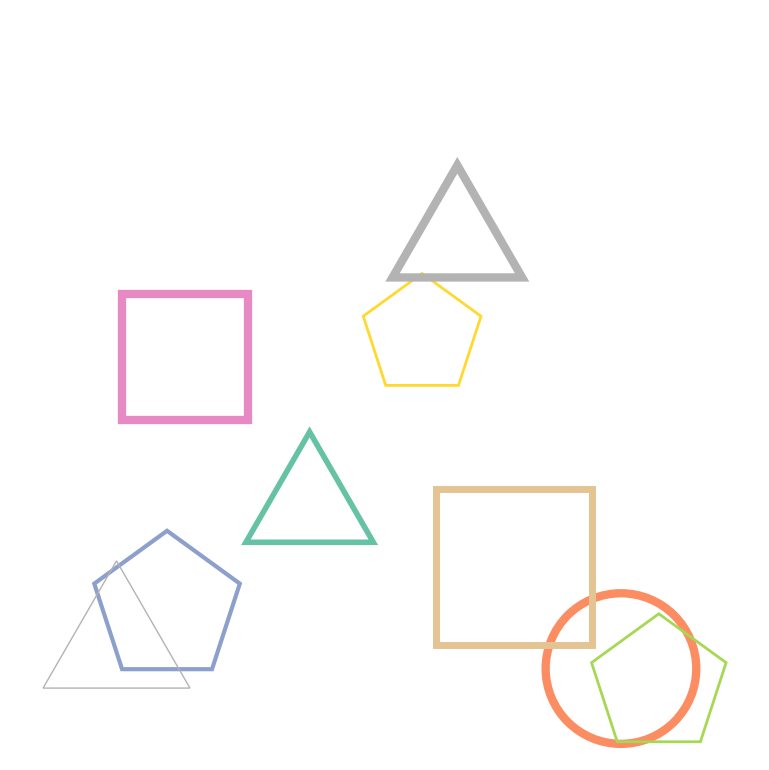[{"shape": "triangle", "thickness": 2, "radius": 0.48, "center": [0.402, 0.344]}, {"shape": "circle", "thickness": 3, "radius": 0.49, "center": [0.806, 0.132]}, {"shape": "pentagon", "thickness": 1.5, "radius": 0.5, "center": [0.217, 0.211]}, {"shape": "square", "thickness": 3, "radius": 0.41, "center": [0.24, 0.536]}, {"shape": "pentagon", "thickness": 1, "radius": 0.46, "center": [0.856, 0.111]}, {"shape": "pentagon", "thickness": 1, "radius": 0.4, "center": [0.548, 0.565]}, {"shape": "square", "thickness": 2.5, "radius": 0.51, "center": [0.667, 0.264]}, {"shape": "triangle", "thickness": 0.5, "radius": 0.55, "center": [0.151, 0.161]}, {"shape": "triangle", "thickness": 3, "radius": 0.49, "center": [0.594, 0.688]}]